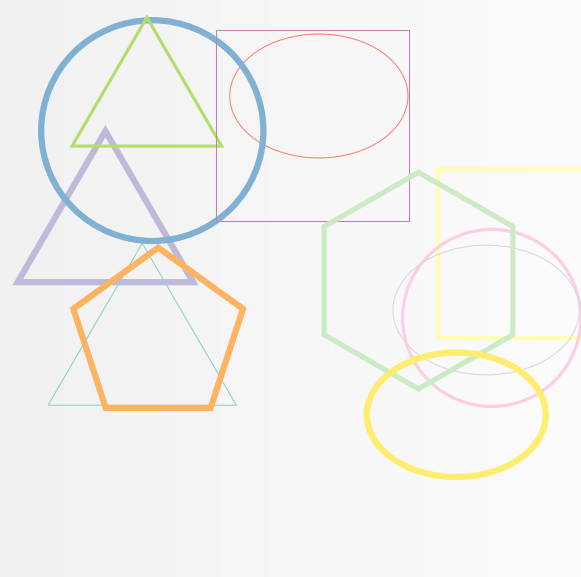[{"shape": "triangle", "thickness": 0.5, "radius": 0.94, "center": [0.245, 0.391]}, {"shape": "square", "thickness": 2, "radius": 0.73, "center": [0.899, 0.561]}, {"shape": "triangle", "thickness": 3, "radius": 0.87, "center": [0.181, 0.598]}, {"shape": "oval", "thickness": 0.5, "radius": 0.77, "center": [0.549, 0.833]}, {"shape": "circle", "thickness": 3, "radius": 0.96, "center": [0.262, 0.773]}, {"shape": "pentagon", "thickness": 3, "radius": 0.77, "center": [0.272, 0.417]}, {"shape": "triangle", "thickness": 1.5, "radius": 0.74, "center": [0.253, 0.82]}, {"shape": "circle", "thickness": 1.5, "radius": 0.77, "center": [0.846, 0.449]}, {"shape": "oval", "thickness": 0.5, "radius": 0.8, "center": [0.836, 0.462]}, {"shape": "square", "thickness": 0.5, "radius": 0.83, "center": [0.537, 0.782]}, {"shape": "hexagon", "thickness": 2.5, "radius": 0.94, "center": [0.72, 0.513]}, {"shape": "oval", "thickness": 3, "radius": 0.77, "center": [0.785, 0.281]}]